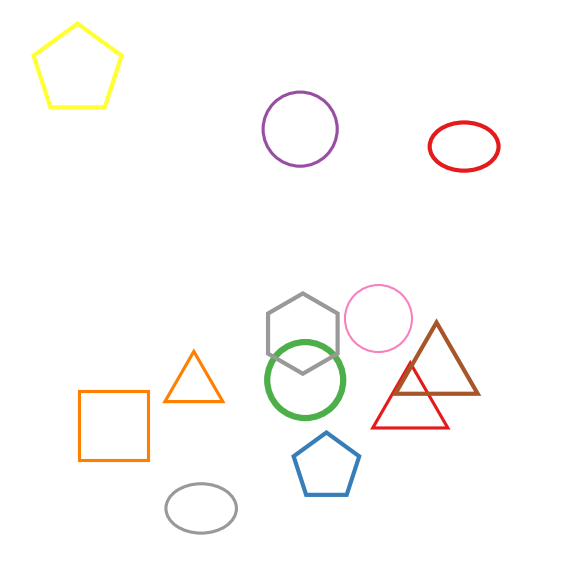[{"shape": "oval", "thickness": 2, "radius": 0.3, "center": [0.804, 0.745]}, {"shape": "triangle", "thickness": 1.5, "radius": 0.38, "center": [0.71, 0.296]}, {"shape": "pentagon", "thickness": 2, "radius": 0.3, "center": [0.565, 0.191]}, {"shape": "circle", "thickness": 3, "radius": 0.33, "center": [0.529, 0.341]}, {"shape": "circle", "thickness": 1.5, "radius": 0.32, "center": [0.52, 0.776]}, {"shape": "square", "thickness": 1.5, "radius": 0.3, "center": [0.196, 0.262]}, {"shape": "triangle", "thickness": 1.5, "radius": 0.29, "center": [0.336, 0.333]}, {"shape": "pentagon", "thickness": 2, "radius": 0.4, "center": [0.134, 0.878]}, {"shape": "triangle", "thickness": 2, "radius": 0.41, "center": [0.756, 0.358]}, {"shape": "circle", "thickness": 1, "radius": 0.29, "center": [0.655, 0.448]}, {"shape": "oval", "thickness": 1.5, "radius": 0.31, "center": [0.348, 0.119]}, {"shape": "hexagon", "thickness": 2, "radius": 0.35, "center": [0.524, 0.421]}]